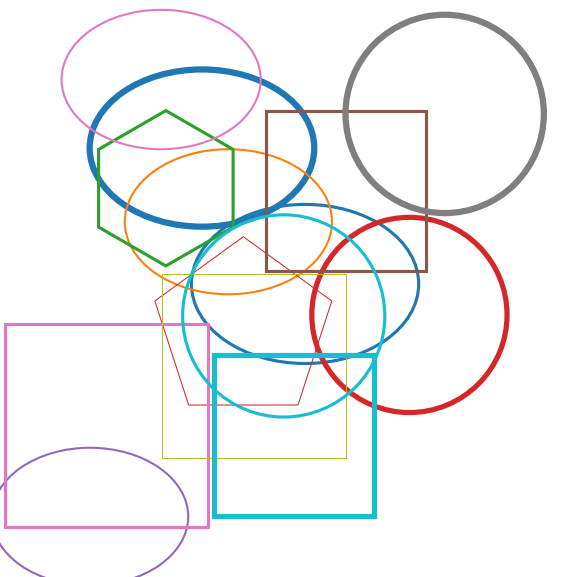[{"shape": "oval", "thickness": 1.5, "radius": 0.98, "center": [0.528, 0.507]}, {"shape": "oval", "thickness": 3, "radius": 0.97, "center": [0.35, 0.743]}, {"shape": "oval", "thickness": 1, "radius": 0.9, "center": [0.395, 0.615]}, {"shape": "hexagon", "thickness": 1.5, "radius": 0.67, "center": [0.287, 0.673]}, {"shape": "pentagon", "thickness": 0.5, "radius": 0.81, "center": [0.421, 0.428]}, {"shape": "circle", "thickness": 2.5, "radius": 0.85, "center": [0.709, 0.454]}, {"shape": "oval", "thickness": 1, "radius": 0.85, "center": [0.156, 0.105]}, {"shape": "square", "thickness": 1.5, "radius": 0.69, "center": [0.6, 0.669]}, {"shape": "oval", "thickness": 1, "radius": 0.86, "center": [0.279, 0.861]}, {"shape": "square", "thickness": 1.5, "radius": 0.88, "center": [0.185, 0.263]}, {"shape": "circle", "thickness": 3, "radius": 0.86, "center": [0.77, 0.802]}, {"shape": "square", "thickness": 0.5, "radius": 0.8, "center": [0.44, 0.365]}, {"shape": "square", "thickness": 2.5, "radius": 0.69, "center": [0.509, 0.245]}, {"shape": "circle", "thickness": 1.5, "radius": 0.88, "center": [0.491, 0.452]}]